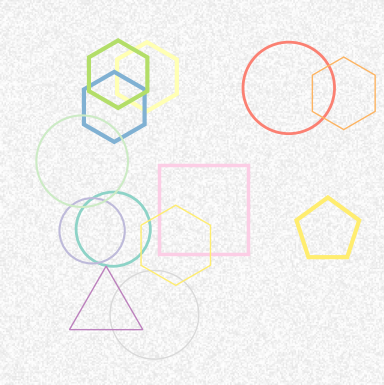[{"shape": "circle", "thickness": 2, "radius": 0.48, "center": [0.294, 0.405]}, {"shape": "hexagon", "thickness": 3, "radius": 0.45, "center": [0.382, 0.801]}, {"shape": "circle", "thickness": 1.5, "radius": 0.42, "center": [0.239, 0.4]}, {"shape": "circle", "thickness": 2, "radius": 0.59, "center": [0.75, 0.772]}, {"shape": "hexagon", "thickness": 3, "radius": 0.45, "center": [0.297, 0.722]}, {"shape": "hexagon", "thickness": 1, "radius": 0.47, "center": [0.893, 0.758]}, {"shape": "hexagon", "thickness": 3, "radius": 0.44, "center": [0.307, 0.807]}, {"shape": "square", "thickness": 2.5, "radius": 0.58, "center": [0.529, 0.456]}, {"shape": "circle", "thickness": 1, "radius": 0.58, "center": [0.401, 0.182]}, {"shape": "triangle", "thickness": 1, "radius": 0.55, "center": [0.276, 0.199]}, {"shape": "circle", "thickness": 1.5, "radius": 0.59, "center": [0.213, 0.581]}, {"shape": "pentagon", "thickness": 3, "radius": 0.43, "center": [0.852, 0.401]}, {"shape": "hexagon", "thickness": 1, "radius": 0.52, "center": [0.457, 0.363]}]